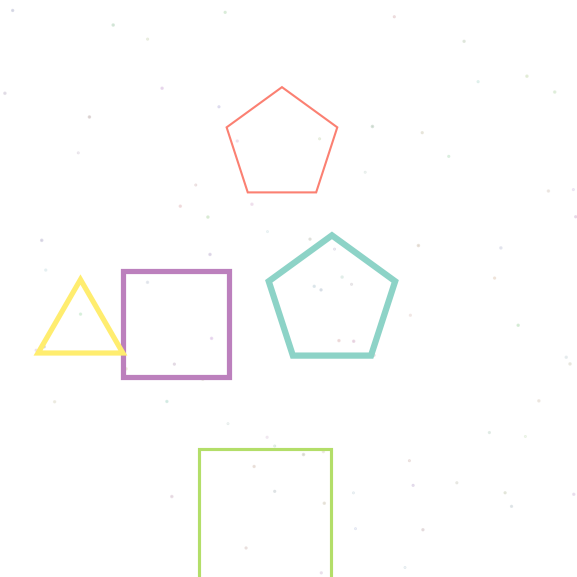[{"shape": "pentagon", "thickness": 3, "radius": 0.58, "center": [0.575, 0.476]}, {"shape": "pentagon", "thickness": 1, "radius": 0.5, "center": [0.488, 0.747]}, {"shape": "square", "thickness": 1.5, "radius": 0.57, "center": [0.459, 0.109]}, {"shape": "square", "thickness": 2.5, "radius": 0.46, "center": [0.305, 0.438]}, {"shape": "triangle", "thickness": 2.5, "radius": 0.42, "center": [0.139, 0.43]}]